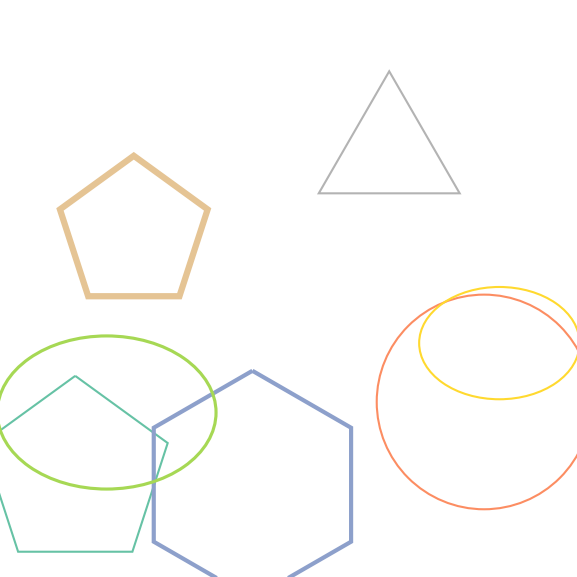[{"shape": "pentagon", "thickness": 1, "radius": 0.84, "center": [0.13, 0.18]}, {"shape": "circle", "thickness": 1, "radius": 0.93, "center": [0.838, 0.303]}, {"shape": "hexagon", "thickness": 2, "radius": 0.99, "center": [0.437, 0.16]}, {"shape": "oval", "thickness": 1.5, "radius": 0.95, "center": [0.185, 0.285]}, {"shape": "oval", "thickness": 1, "radius": 0.69, "center": [0.865, 0.405]}, {"shape": "pentagon", "thickness": 3, "radius": 0.67, "center": [0.232, 0.595]}, {"shape": "triangle", "thickness": 1, "radius": 0.7, "center": [0.674, 0.735]}]